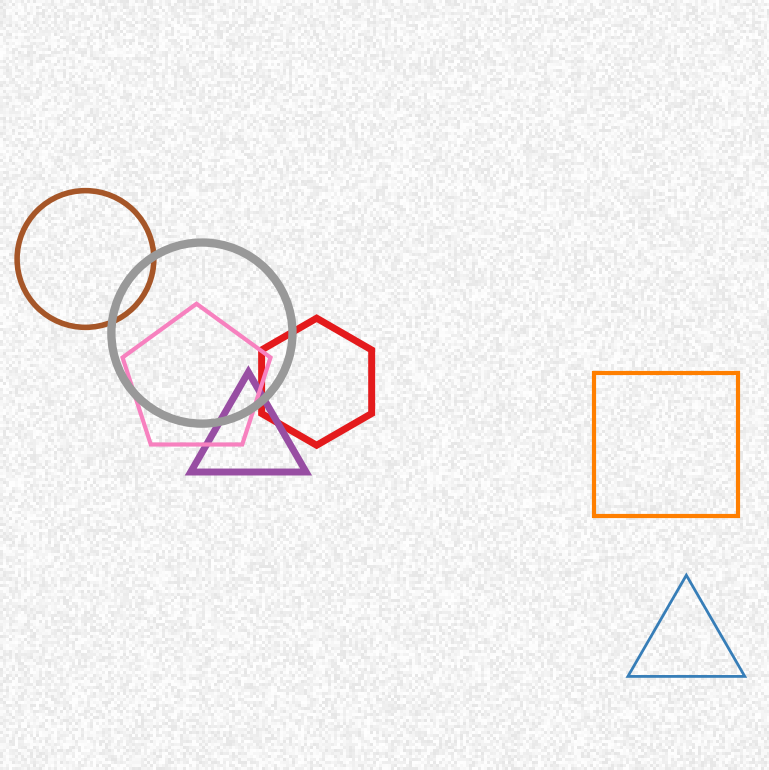[{"shape": "hexagon", "thickness": 2.5, "radius": 0.41, "center": [0.411, 0.504]}, {"shape": "triangle", "thickness": 1, "radius": 0.44, "center": [0.891, 0.165]}, {"shape": "triangle", "thickness": 2.5, "radius": 0.43, "center": [0.323, 0.43]}, {"shape": "square", "thickness": 1.5, "radius": 0.47, "center": [0.865, 0.423]}, {"shape": "circle", "thickness": 2, "radius": 0.44, "center": [0.111, 0.664]}, {"shape": "pentagon", "thickness": 1.5, "radius": 0.51, "center": [0.255, 0.504]}, {"shape": "circle", "thickness": 3, "radius": 0.59, "center": [0.262, 0.567]}]